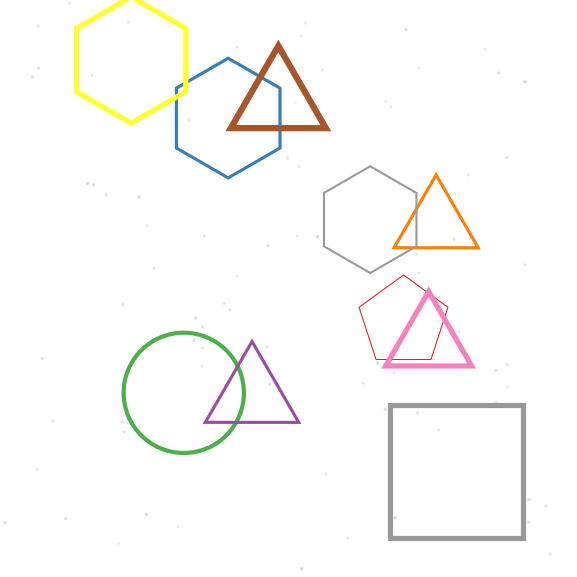[{"shape": "pentagon", "thickness": 0.5, "radius": 0.4, "center": [0.699, 0.442]}, {"shape": "hexagon", "thickness": 1.5, "radius": 0.52, "center": [0.395, 0.795]}, {"shape": "circle", "thickness": 2, "radius": 0.52, "center": [0.318, 0.319]}, {"shape": "triangle", "thickness": 1.5, "radius": 0.47, "center": [0.436, 0.314]}, {"shape": "triangle", "thickness": 1.5, "radius": 0.42, "center": [0.755, 0.612]}, {"shape": "hexagon", "thickness": 2.5, "radius": 0.55, "center": [0.227, 0.895]}, {"shape": "triangle", "thickness": 3, "radius": 0.47, "center": [0.482, 0.825]}, {"shape": "triangle", "thickness": 2.5, "radius": 0.43, "center": [0.742, 0.408]}, {"shape": "square", "thickness": 2.5, "radius": 0.58, "center": [0.79, 0.183]}, {"shape": "hexagon", "thickness": 1, "radius": 0.46, "center": [0.641, 0.619]}]